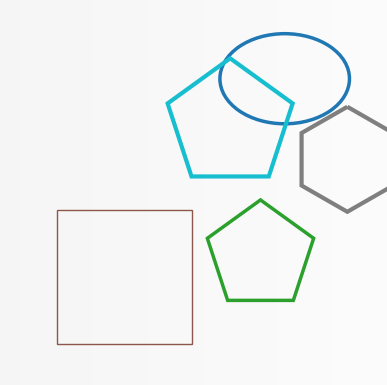[{"shape": "oval", "thickness": 2.5, "radius": 0.84, "center": [0.735, 0.795]}, {"shape": "pentagon", "thickness": 2.5, "radius": 0.72, "center": [0.672, 0.336]}, {"shape": "square", "thickness": 1, "radius": 0.87, "center": [0.322, 0.281]}, {"shape": "hexagon", "thickness": 3, "radius": 0.68, "center": [0.896, 0.586]}, {"shape": "pentagon", "thickness": 3, "radius": 0.85, "center": [0.594, 0.679]}]